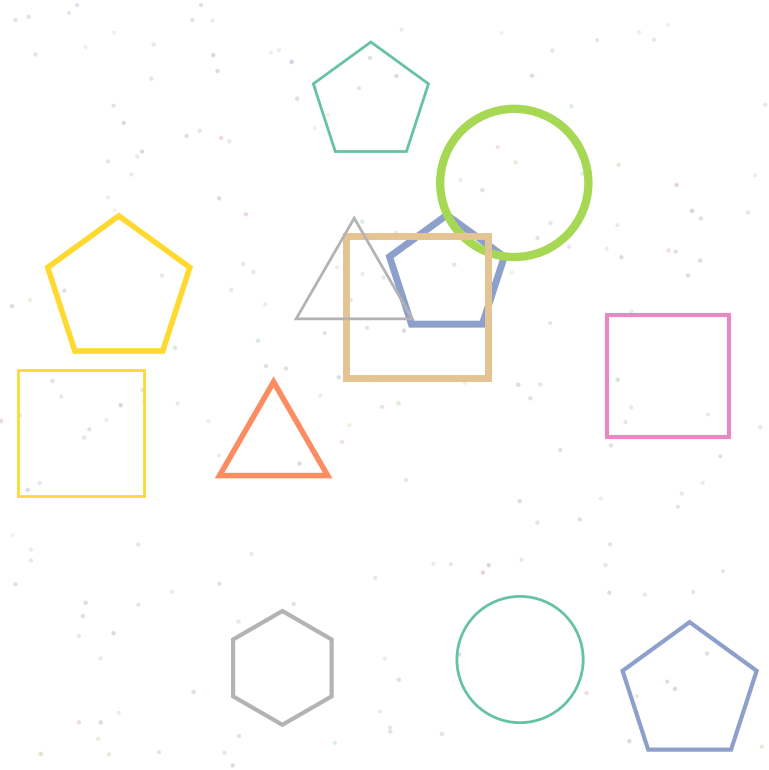[{"shape": "circle", "thickness": 1, "radius": 0.41, "center": [0.675, 0.143]}, {"shape": "pentagon", "thickness": 1, "radius": 0.39, "center": [0.482, 0.867]}, {"shape": "triangle", "thickness": 2, "radius": 0.41, "center": [0.355, 0.423]}, {"shape": "pentagon", "thickness": 1.5, "radius": 0.46, "center": [0.896, 0.101]}, {"shape": "pentagon", "thickness": 2.5, "radius": 0.39, "center": [0.58, 0.642]}, {"shape": "square", "thickness": 1.5, "radius": 0.4, "center": [0.868, 0.512]}, {"shape": "circle", "thickness": 3, "radius": 0.48, "center": [0.668, 0.762]}, {"shape": "square", "thickness": 1, "radius": 0.41, "center": [0.105, 0.438]}, {"shape": "pentagon", "thickness": 2, "radius": 0.49, "center": [0.154, 0.623]}, {"shape": "square", "thickness": 2.5, "radius": 0.46, "center": [0.541, 0.601]}, {"shape": "triangle", "thickness": 1, "radius": 0.44, "center": [0.46, 0.629]}, {"shape": "hexagon", "thickness": 1.5, "radius": 0.37, "center": [0.367, 0.133]}]